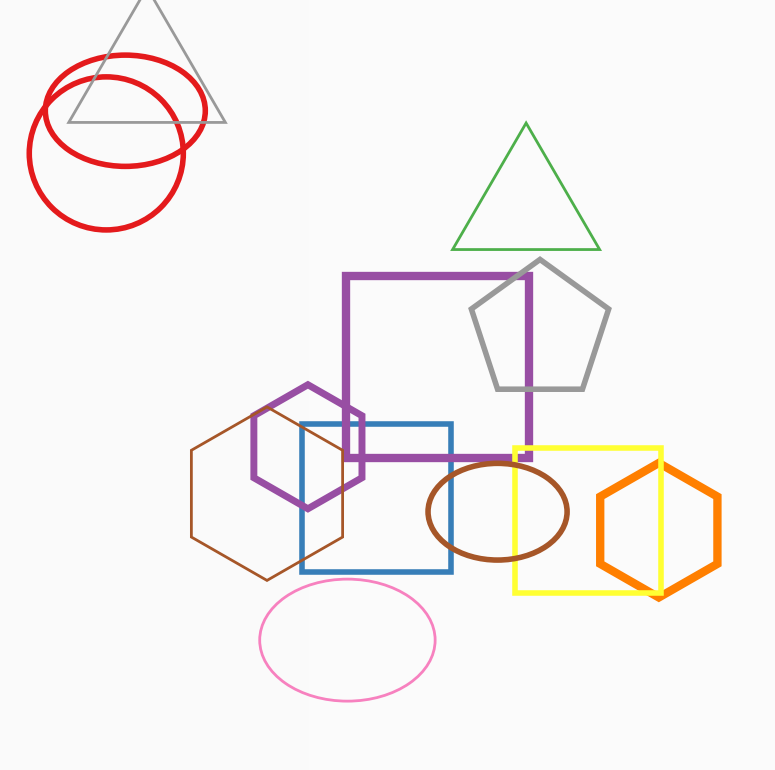[{"shape": "oval", "thickness": 2, "radius": 0.52, "center": [0.162, 0.856]}, {"shape": "circle", "thickness": 2, "radius": 0.5, "center": [0.137, 0.801]}, {"shape": "square", "thickness": 2, "radius": 0.48, "center": [0.486, 0.353]}, {"shape": "triangle", "thickness": 1, "radius": 0.55, "center": [0.679, 0.731]}, {"shape": "hexagon", "thickness": 2.5, "radius": 0.4, "center": [0.397, 0.42]}, {"shape": "square", "thickness": 3, "radius": 0.59, "center": [0.565, 0.523]}, {"shape": "hexagon", "thickness": 3, "radius": 0.44, "center": [0.85, 0.311]}, {"shape": "square", "thickness": 2, "radius": 0.47, "center": [0.759, 0.323]}, {"shape": "hexagon", "thickness": 1, "radius": 0.56, "center": [0.345, 0.359]}, {"shape": "oval", "thickness": 2, "radius": 0.45, "center": [0.642, 0.335]}, {"shape": "oval", "thickness": 1, "radius": 0.57, "center": [0.448, 0.169]}, {"shape": "pentagon", "thickness": 2, "radius": 0.47, "center": [0.697, 0.57]}, {"shape": "triangle", "thickness": 1, "radius": 0.58, "center": [0.19, 0.899]}]